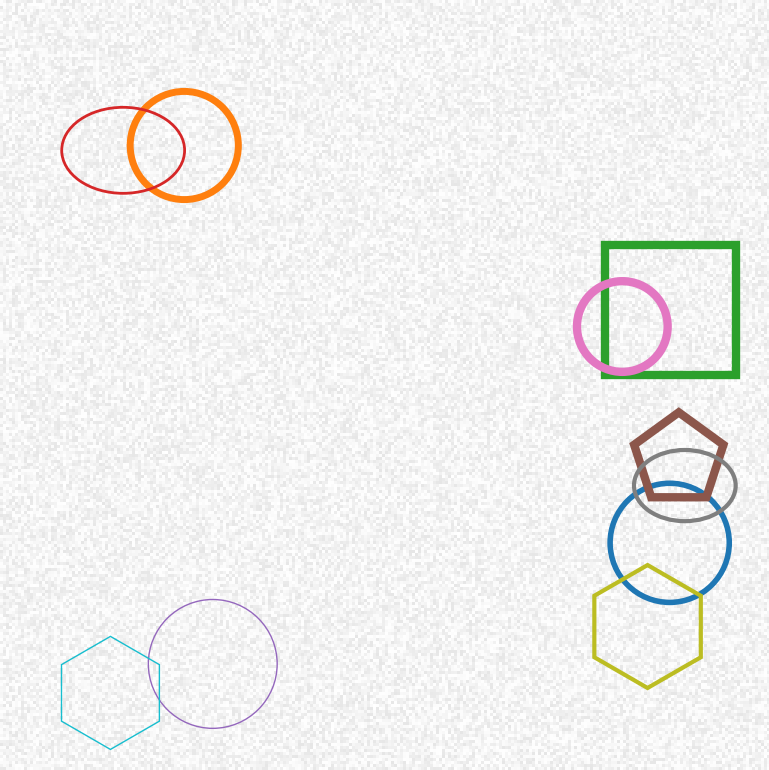[{"shape": "circle", "thickness": 2, "radius": 0.39, "center": [0.87, 0.295]}, {"shape": "circle", "thickness": 2.5, "radius": 0.35, "center": [0.239, 0.811]}, {"shape": "square", "thickness": 3, "radius": 0.42, "center": [0.871, 0.598]}, {"shape": "oval", "thickness": 1, "radius": 0.4, "center": [0.16, 0.805]}, {"shape": "circle", "thickness": 0.5, "radius": 0.42, "center": [0.276, 0.138]}, {"shape": "pentagon", "thickness": 3, "radius": 0.3, "center": [0.882, 0.404]}, {"shape": "circle", "thickness": 3, "radius": 0.29, "center": [0.808, 0.576]}, {"shape": "oval", "thickness": 1.5, "radius": 0.33, "center": [0.889, 0.369]}, {"shape": "hexagon", "thickness": 1.5, "radius": 0.4, "center": [0.841, 0.186]}, {"shape": "hexagon", "thickness": 0.5, "radius": 0.37, "center": [0.143, 0.1]}]